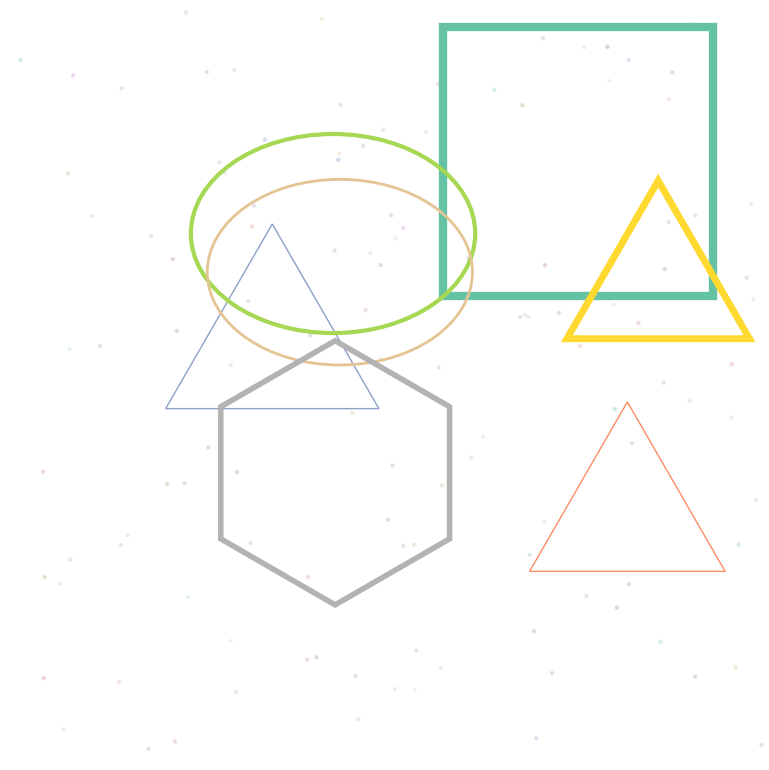[{"shape": "square", "thickness": 3, "radius": 0.88, "center": [0.751, 0.79]}, {"shape": "triangle", "thickness": 0.5, "radius": 0.73, "center": [0.815, 0.331]}, {"shape": "triangle", "thickness": 0.5, "radius": 0.8, "center": [0.354, 0.549]}, {"shape": "oval", "thickness": 1.5, "radius": 0.92, "center": [0.433, 0.697]}, {"shape": "triangle", "thickness": 2.5, "radius": 0.68, "center": [0.855, 0.629]}, {"shape": "oval", "thickness": 1, "radius": 0.86, "center": [0.441, 0.647]}, {"shape": "hexagon", "thickness": 2, "radius": 0.86, "center": [0.435, 0.386]}]